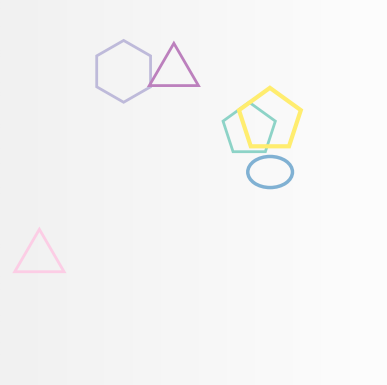[{"shape": "pentagon", "thickness": 2, "radius": 0.35, "center": [0.643, 0.663]}, {"shape": "hexagon", "thickness": 2, "radius": 0.4, "center": [0.319, 0.815]}, {"shape": "oval", "thickness": 2.5, "radius": 0.29, "center": [0.697, 0.553]}, {"shape": "triangle", "thickness": 2, "radius": 0.37, "center": [0.102, 0.331]}, {"shape": "triangle", "thickness": 2, "radius": 0.37, "center": [0.449, 0.814]}, {"shape": "pentagon", "thickness": 3, "radius": 0.42, "center": [0.697, 0.688]}]